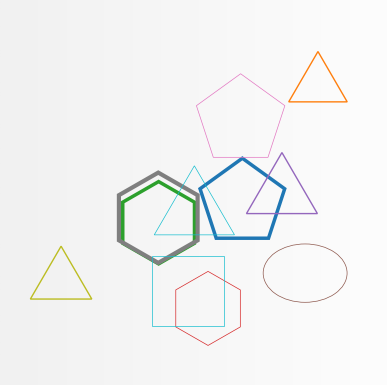[{"shape": "pentagon", "thickness": 2.5, "radius": 0.57, "center": [0.625, 0.474]}, {"shape": "triangle", "thickness": 1, "radius": 0.44, "center": [0.821, 0.779]}, {"shape": "hexagon", "thickness": 2.5, "radius": 0.53, "center": [0.409, 0.421]}, {"shape": "hexagon", "thickness": 0.5, "radius": 0.48, "center": [0.537, 0.199]}, {"shape": "triangle", "thickness": 1, "radius": 0.53, "center": [0.728, 0.498]}, {"shape": "oval", "thickness": 0.5, "radius": 0.54, "center": [0.787, 0.291]}, {"shape": "pentagon", "thickness": 0.5, "radius": 0.6, "center": [0.621, 0.688]}, {"shape": "hexagon", "thickness": 3, "radius": 0.59, "center": [0.408, 0.434]}, {"shape": "triangle", "thickness": 1, "radius": 0.46, "center": [0.158, 0.269]}, {"shape": "square", "thickness": 0.5, "radius": 0.46, "center": [0.485, 0.244]}, {"shape": "triangle", "thickness": 0.5, "radius": 0.6, "center": [0.502, 0.45]}]